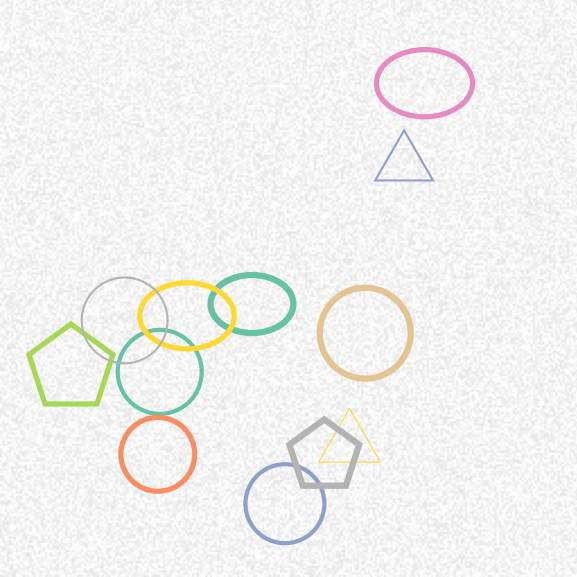[{"shape": "circle", "thickness": 2, "radius": 0.36, "center": [0.277, 0.355]}, {"shape": "oval", "thickness": 3, "radius": 0.36, "center": [0.436, 0.473]}, {"shape": "circle", "thickness": 2.5, "radius": 0.32, "center": [0.273, 0.212]}, {"shape": "circle", "thickness": 2, "radius": 0.34, "center": [0.493, 0.127]}, {"shape": "triangle", "thickness": 1, "radius": 0.29, "center": [0.7, 0.716]}, {"shape": "oval", "thickness": 2.5, "radius": 0.42, "center": [0.735, 0.855]}, {"shape": "pentagon", "thickness": 2.5, "radius": 0.38, "center": [0.123, 0.361]}, {"shape": "oval", "thickness": 2.5, "radius": 0.41, "center": [0.324, 0.452]}, {"shape": "triangle", "thickness": 0.5, "radius": 0.31, "center": [0.605, 0.23]}, {"shape": "circle", "thickness": 3, "radius": 0.39, "center": [0.632, 0.422]}, {"shape": "pentagon", "thickness": 3, "radius": 0.32, "center": [0.562, 0.209]}, {"shape": "circle", "thickness": 1, "radius": 0.37, "center": [0.216, 0.444]}]